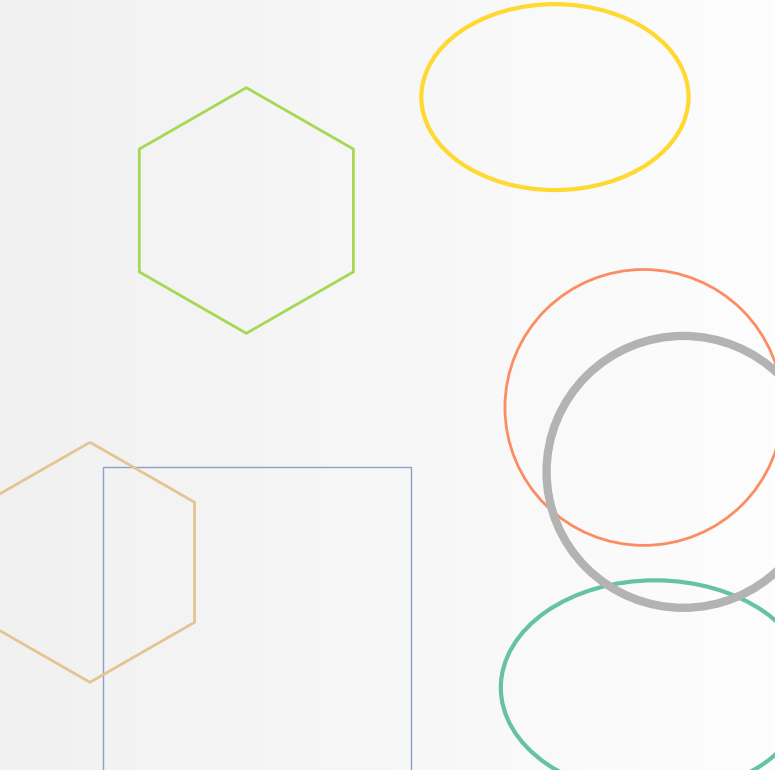[{"shape": "oval", "thickness": 1.5, "radius": 0.99, "center": [0.845, 0.107]}, {"shape": "circle", "thickness": 1, "radius": 0.9, "center": [0.831, 0.471]}, {"shape": "square", "thickness": 0.5, "radius": 0.99, "center": [0.332, 0.195]}, {"shape": "hexagon", "thickness": 1, "radius": 0.8, "center": [0.318, 0.727]}, {"shape": "oval", "thickness": 1.5, "radius": 0.86, "center": [0.716, 0.874]}, {"shape": "hexagon", "thickness": 1, "radius": 0.78, "center": [0.116, 0.27]}, {"shape": "circle", "thickness": 3, "radius": 0.88, "center": [0.882, 0.387]}]